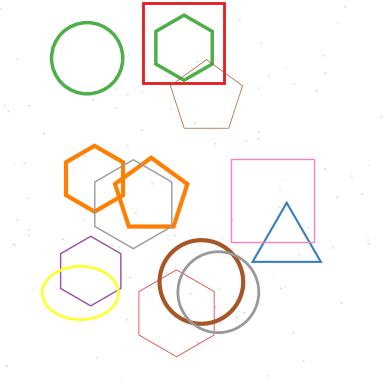[{"shape": "hexagon", "thickness": 0.5, "radius": 0.56, "center": [0.459, 0.186]}, {"shape": "square", "thickness": 2, "radius": 0.53, "center": [0.478, 0.888]}, {"shape": "triangle", "thickness": 1.5, "radius": 0.51, "center": [0.745, 0.371]}, {"shape": "circle", "thickness": 2.5, "radius": 0.46, "center": [0.226, 0.849]}, {"shape": "hexagon", "thickness": 2.5, "radius": 0.42, "center": [0.478, 0.876]}, {"shape": "hexagon", "thickness": 1, "radius": 0.45, "center": [0.236, 0.296]}, {"shape": "pentagon", "thickness": 3, "radius": 0.49, "center": [0.393, 0.491]}, {"shape": "hexagon", "thickness": 3, "radius": 0.43, "center": [0.246, 0.536]}, {"shape": "oval", "thickness": 2, "radius": 0.49, "center": [0.209, 0.239]}, {"shape": "pentagon", "thickness": 0.5, "radius": 0.49, "center": [0.536, 0.747]}, {"shape": "circle", "thickness": 3, "radius": 0.54, "center": [0.523, 0.268]}, {"shape": "square", "thickness": 1, "radius": 0.54, "center": [0.708, 0.479]}, {"shape": "circle", "thickness": 2, "radius": 0.53, "center": [0.567, 0.241]}, {"shape": "hexagon", "thickness": 1, "radius": 0.58, "center": [0.346, 0.47]}]